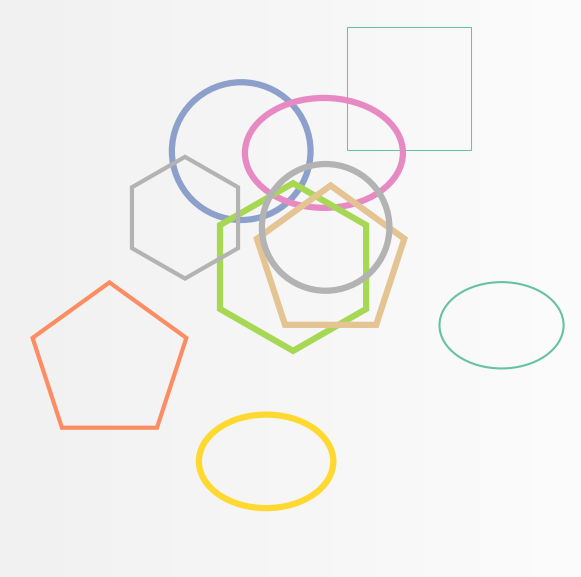[{"shape": "oval", "thickness": 1, "radius": 0.53, "center": [0.863, 0.436]}, {"shape": "square", "thickness": 0.5, "radius": 0.53, "center": [0.704, 0.845]}, {"shape": "pentagon", "thickness": 2, "radius": 0.7, "center": [0.188, 0.371]}, {"shape": "circle", "thickness": 3, "radius": 0.6, "center": [0.415, 0.737]}, {"shape": "oval", "thickness": 3, "radius": 0.68, "center": [0.557, 0.734]}, {"shape": "hexagon", "thickness": 3, "radius": 0.73, "center": [0.504, 0.537]}, {"shape": "oval", "thickness": 3, "radius": 0.58, "center": [0.458, 0.2]}, {"shape": "pentagon", "thickness": 3, "radius": 0.67, "center": [0.569, 0.545]}, {"shape": "hexagon", "thickness": 2, "radius": 0.53, "center": [0.318, 0.622]}, {"shape": "circle", "thickness": 3, "radius": 0.55, "center": [0.56, 0.605]}]